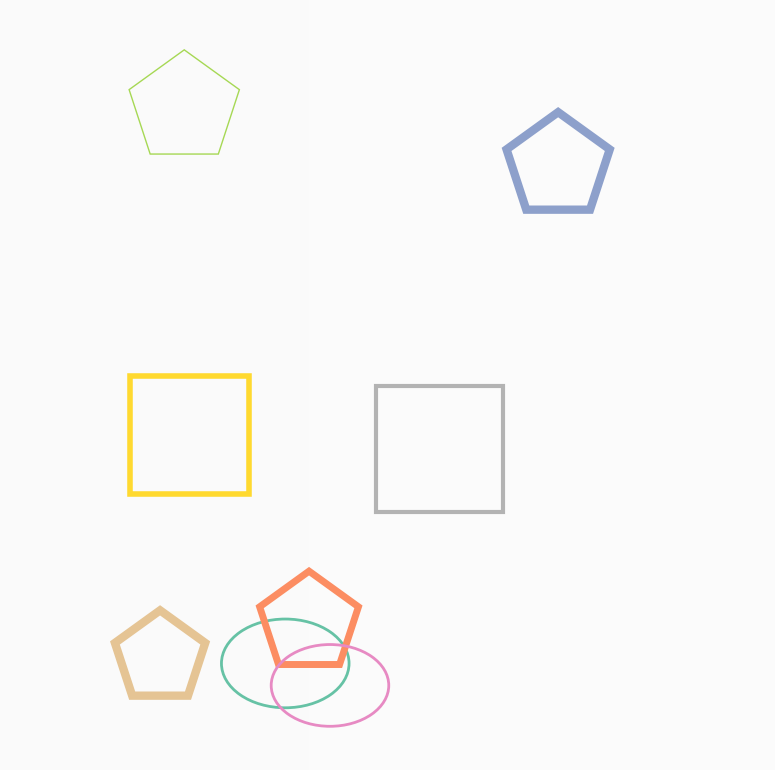[{"shape": "oval", "thickness": 1, "radius": 0.41, "center": [0.368, 0.138]}, {"shape": "pentagon", "thickness": 2.5, "radius": 0.34, "center": [0.399, 0.191]}, {"shape": "pentagon", "thickness": 3, "radius": 0.35, "center": [0.72, 0.784]}, {"shape": "oval", "thickness": 1, "radius": 0.38, "center": [0.426, 0.11]}, {"shape": "pentagon", "thickness": 0.5, "radius": 0.37, "center": [0.238, 0.86]}, {"shape": "square", "thickness": 2, "radius": 0.38, "center": [0.245, 0.435]}, {"shape": "pentagon", "thickness": 3, "radius": 0.31, "center": [0.207, 0.146]}, {"shape": "square", "thickness": 1.5, "radius": 0.41, "center": [0.567, 0.417]}]